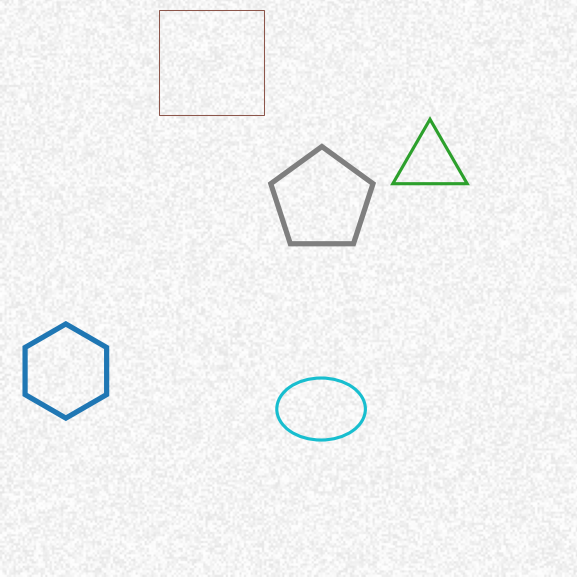[{"shape": "hexagon", "thickness": 2.5, "radius": 0.41, "center": [0.114, 0.357]}, {"shape": "triangle", "thickness": 1.5, "radius": 0.37, "center": [0.745, 0.718]}, {"shape": "square", "thickness": 0.5, "radius": 0.45, "center": [0.366, 0.891]}, {"shape": "pentagon", "thickness": 2.5, "radius": 0.47, "center": [0.557, 0.652]}, {"shape": "oval", "thickness": 1.5, "radius": 0.38, "center": [0.556, 0.291]}]